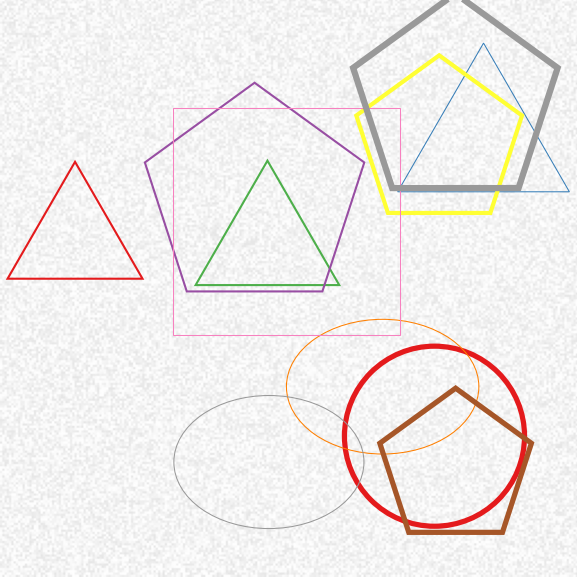[{"shape": "triangle", "thickness": 1, "radius": 0.67, "center": [0.13, 0.584]}, {"shape": "circle", "thickness": 2.5, "radius": 0.78, "center": [0.752, 0.244]}, {"shape": "triangle", "thickness": 0.5, "radius": 0.86, "center": [0.837, 0.753]}, {"shape": "triangle", "thickness": 1, "radius": 0.72, "center": [0.463, 0.577]}, {"shape": "pentagon", "thickness": 1, "radius": 1.0, "center": [0.441, 0.656]}, {"shape": "oval", "thickness": 0.5, "radius": 0.83, "center": [0.663, 0.33]}, {"shape": "pentagon", "thickness": 2, "radius": 0.75, "center": [0.76, 0.752]}, {"shape": "pentagon", "thickness": 2.5, "radius": 0.69, "center": [0.789, 0.189]}, {"shape": "square", "thickness": 0.5, "radius": 0.98, "center": [0.496, 0.615]}, {"shape": "oval", "thickness": 0.5, "radius": 0.82, "center": [0.466, 0.199]}, {"shape": "pentagon", "thickness": 3, "radius": 0.93, "center": [0.789, 0.824]}]